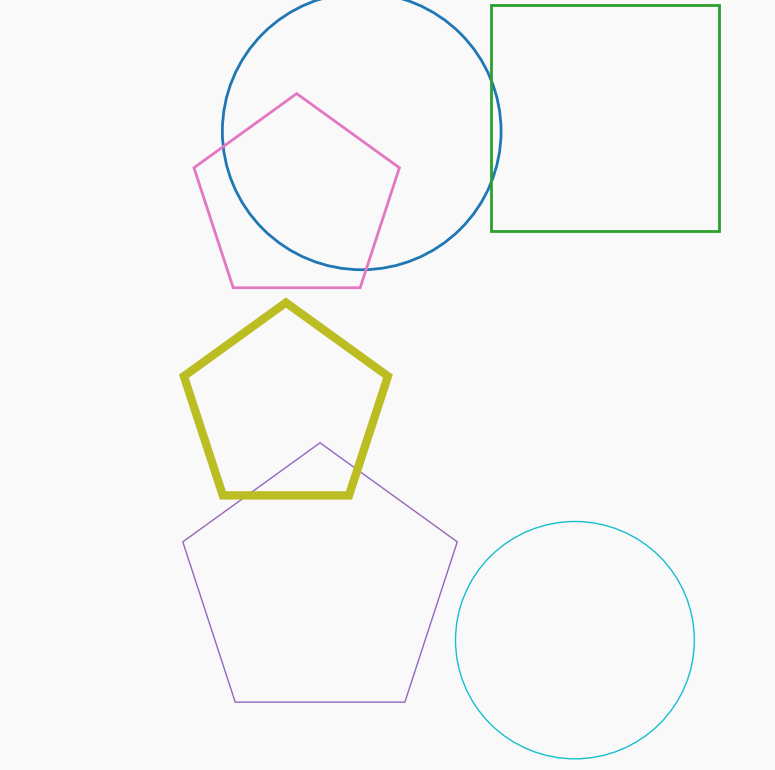[{"shape": "circle", "thickness": 1, "radius": 0.9, "center": [0.467, 0.83]}, {"shape": "square", "thickness": 1, "radius": 0.73, "center": [0.781, 0.846]}, {"shape": "pentagon", "thickness": 0.5, "radius": 0.93, "center": [0.413, 0.239]}, {"shape": "pentagon", "thickness": 1, "radius": 0.7, "center": [0.383, 0.739]}, {"shape": "pentagon", "thickness": 3, "radius": 0.69, "center": [0.369, 0.469]}, {"shape": "circle", "thickness": 0.5, "radius": 0.77, "center": [0.742, 0.169]}]